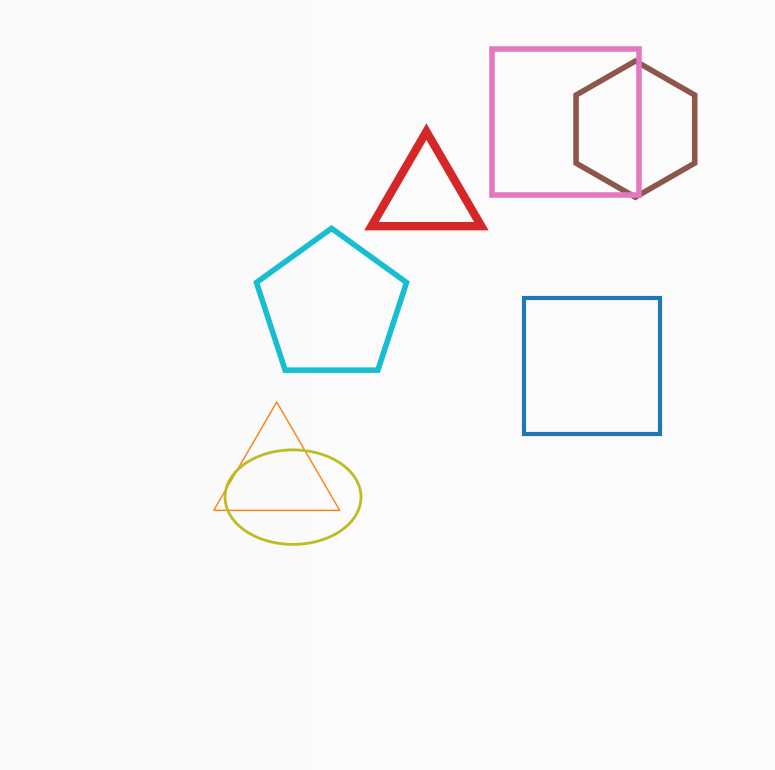[{"shape": "square", "thickness": 1.5, "radius": 0.44, "center": [0.764, 0.525]}, {"shape": "triangle", "thickness": 0.5, "radius": 0.47, "center": [0.357, 0.384]}, {"shape": "triangle", "thickness": 3, "radius": 0.41, "center": [0.55, 0.747]}, {"shape": "hexagon", "thickness": 2, "radius": 0.44, "center": [0.82, 0.832]}, {"shape": "square", "thickness": 2, "radius": 0.47, "center": [0.729, 0.842]}, {"shape": "oval", "thickness": 1, "radius": 0.44, "center": [0.378, 0.354]}, {"shape": "pentagon", "thickness": 2, "radius": 0.51, "center": [0.428, 0.602]}]